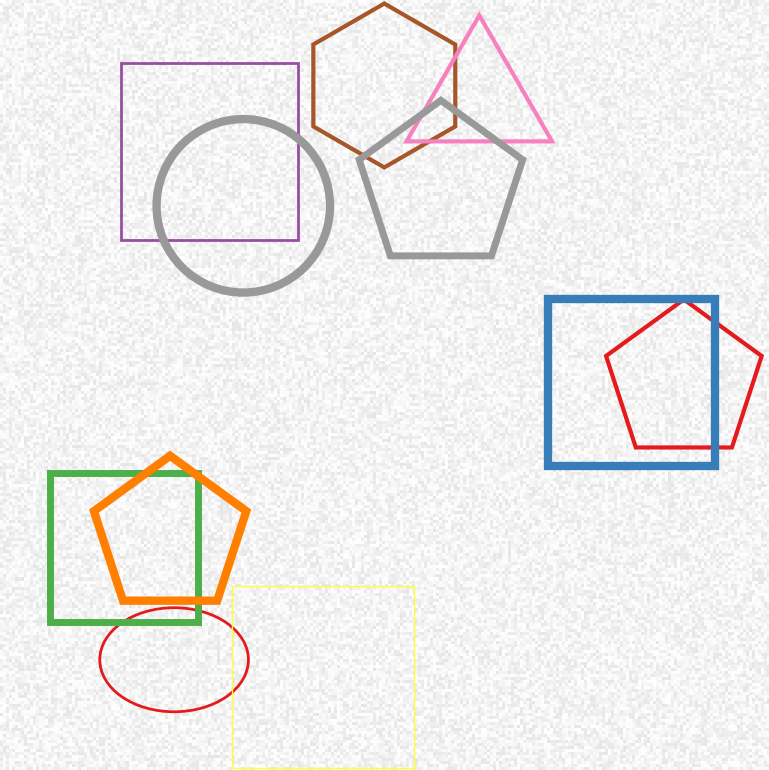[{"shape": "pentagon", "thickness": 1.5, "radius": 0.53, "center": [0.888, 0.505]}, {"shape": "oval", "thickness": 1, "radius": 0.48, "center": [0.226, 0.143]}, {"shape": "square", "thickness": 3, "radius": 0.54, "center": [0.82, 0.503]}, {"shape": "square", "thickness": 2.5, "radius": 0.48, "center": [0.161, 0.289]}, {"shape": "square", "thickness": 1, "radius": 0.58, "center": [0.272, 0.804]}, {"shape": "pentagon", "thickness": 3, "radius": 0.52, "center": [0.221, 0.304]}, {"shape": "square", "thickness": 0.5, "radius": 0.59, "center": [0.419, 0.121]}, {"shape": "hexagon", "thickness": 1.5, "radius": 0.53, "center": [0.499, 0.889]}, {"shape": "triangle", "thickness": 1.5, "radius": 0.55, "center": [0.622, 0.871]}, {"shape": "circle", "thickness": 3, "radius": 0.56, "center": [0.316, 0.733]}, {"shape": "pentagon", "thickness": 2.5, "radius": 0.56, "center": [0.573, 0.758]}]